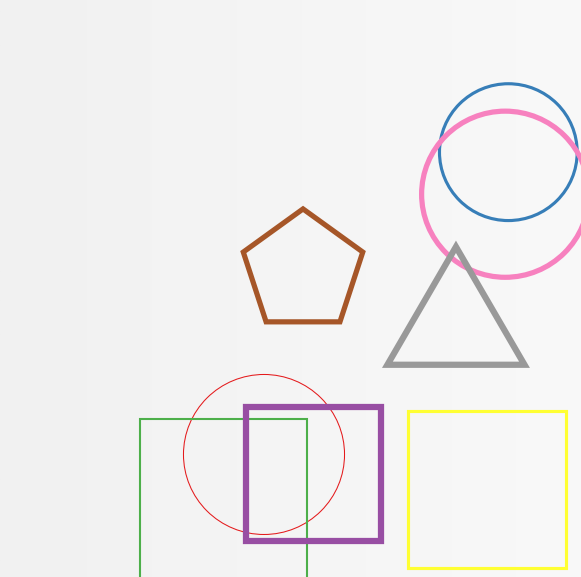[{"shape": "circle", "thickness": 0.5, "radius": 0.69, "center": [0.454, 0.212]}, {"shape": "circle", "thickness": 1.5, "radius": 0.59, "center": [0.875, 0.736]}, {"shape": "square", "thickness": 1, "radius": 0.72, "center": [0.384, 0.13]}, {"shape": "square", "thickness": 3, "radius": 0.58, "center": [0.539, 0.178]}, {"shape": "square", "thickness": 1.5, "radius": 0.68, "center": [0.838, 0.151]}, {"shape": "pentagon", "thickness": 2.5, "radius": 0.54, "center": [0.521, 0.529]}, {"shape": "circle", "thickness": 2.5, "radius": 0.72, "center": [0.869, 0.663]}, {"shape": "triangle", "thickness": 3, "radius": 0.68, "center": [0.784, 0.436]}]